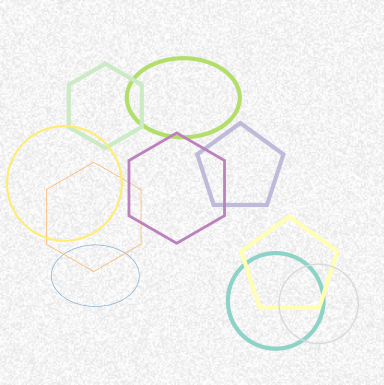[{"shape": "circle", "thickness": 3, "radius": 0.62, "center": [0.716, 0.218]}, {"shape": "pentagon", "thickness": 3, "radius": 0.66, "center": [0.752, 0.306]}, {"shape": "pentagon", "thickness": 3, "radius": 0.59, "center": [0.624, 0.563]}, {"shape": "oval", "thickness": 0.5, "radius": 0.57, "center": [0.248, 0.284]}, {"shape": "hexagon", "thickness": 0.5, "radius": 0.71, "center": [0.243, 0.437]}, {"shape": "oval", "thickness": 3, "radius": 0.73, "center": [0.476, 0.746]}, {"shape": "circle", "thickness": 1, "radius": 0.52, "center": [0.828, 0.211]}, {"shape": "hexagon", "thickness": 2, "radius": 0.72, "center": [0.459, 0.511]}, {"shape": "hexagon", "thickness": 3, "radius": 0.55, "center": [0.273, 0.725]}, {"shape": "circle", "thickness": 1.5, "radius": 0.74, "center": [0.167, 0.524]}]